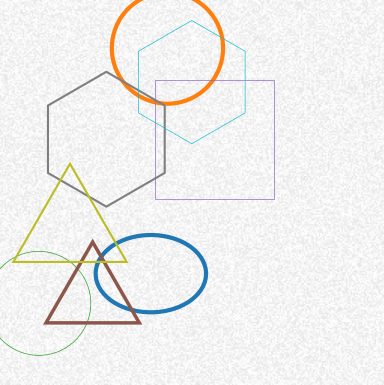[{"shape": "oval", "thickness": 3, "radius": 0.72, "center": [0.392, 0.289]}, {"shape": "circle", "thickness": 3, "radius": 0.72, "center": [0.435, 0.875]}, {"shape": "circle", "thickness": 0.5, "radius": 0.68, "center": [0.101, 0.212]}, {"shape": "square", "thickness": 0.5, "radius": 0.77, "center": [0.558, 0.637]}, {"shape": "triangle", "thickness": 2.5, "radius": 0.7, "center": [0.241, 0.231]}, {"shape": "hexagon", "thickness": 1.5, "radius": 0.88, "center": [0.276, 0.638]}, {"shape": "triangle", "thickness": 1.5, "radius": 0.85, "center": [0.182, 0.405]}, {"shape": "hexagon", "thickness": 0.5, "radius": 0.8, "center": [0.498, 0.787]}]